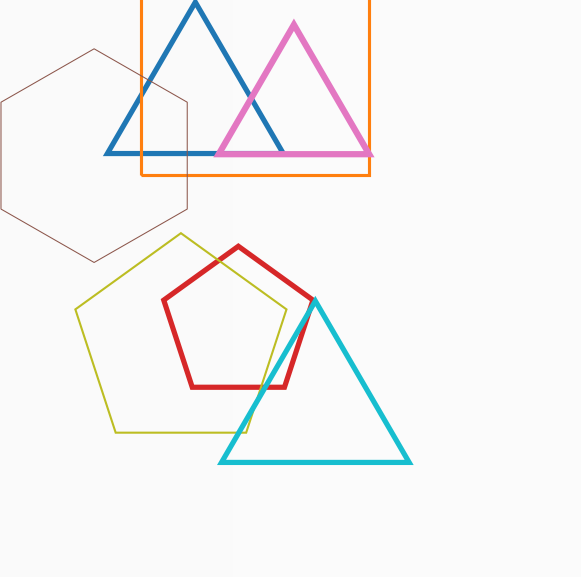[{"shape": "triangle", "thickness": 2.5, "radius": 0.87, "center": [0.336, 0.821]}, {"shape": "square", "thickness": 1.5, "radius": 0.98, "center": [0.439, 0.893]}, {"shape": "pentagon", "thickness": 2.5, "radius": 0.67, "center": [0.41, 0.438]}, {"shape": "hexagon", "thickness": 0.5, "radius": 0.92, "center": [0.162, 0.73]}, {"shape": "triangle", "thickness": 3, "radius": 0.75, "center": [0.506, 0.807]}, {"shape": "pentagon", "thickness": 1, "radius": 0.95, "center": [0.311, 0.404]}, {"shape": "triangle", "thickness": 2.5, "radius": 0.93, "center": [0.543, 0.292]}]